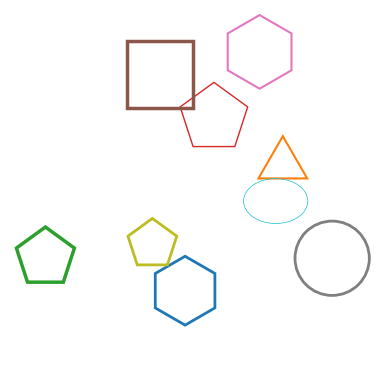[{"shape": "hexagon", "thickness": 2, "radius": 0.45, "center": [0.481, 0.245]}, {"shape": "triangle", "thickness": 1.5, "radius": 0.37, "center": [0.735, 0.573]}, {"shape": "pentagon", "thickness": 2.5, "radius": 0.4, "center": [0.118, 0.331]}, {"shape": "pentagon", "thickness": 1, "radius": 0.46, "center": [0.556, 0.694]}, {"shape": "square", "thickness": 2.5, "radius": 0.43, "center": [0.415, 0.807]}, {"shape": "hexagon", "thickness": 1.5, "radius": 0.48, "center": [0.674, 0.865]}, {"shape": "circle", "thickness": 2, "radius": 0.48, "center": [0.863, 0.329]}, {"shape": "pentagon", "thickness": 2, "radius": 0.33, "center": [0.396, 0.366]}, {"shape": "oval", "thickness": 0.5, "radius": 0.42, "center": [0.716, 0.478]}]